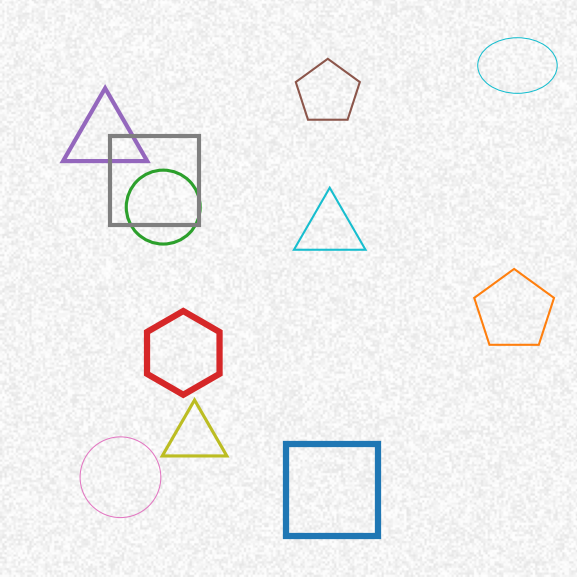[{"shape": "square", "thickness": 3, "radius": 0.4, "center": [0.574, 0.151]}, {"shape": "pentagon", "thickness": 1, "radius": 0.36, "center": [0.89, 0.461]}, {"shape": "circle", "thickness": 1.5, "radius": 0.32, "center": [0.283, 0.641]}, {"shape": "hexagon", "thickness": 3, "radius": 0.36, "center": [0.317, 0.388]}, {"shape": "triangle", "thickness": 2, "radius": 0.42, "center": [0.182, 0.762]}, {"shape": "pentagon", "thickness": 1, "radius": 0.29, "center": [0.568, 0.839]}, {"shape": "circle", "thickness": 0.5, "radius": 0.35, "center": [0.209, 0.173]}, {"shape": "square", "thickness": 2, "radius": 0.38, "center": [0.268, 0.687]}, {"shape": "triangle", "thickness": 1.5, "radius": 0.32, "center": [0.337, 0.242]}, {"shape": "oval", "thickness": 0.5, "radius": 0.34, "center": [0.896, 0.886]}, {"shape": "triangle", "thickness": 1, "radius": 0.36, "center": [0.571, 0.602]}]